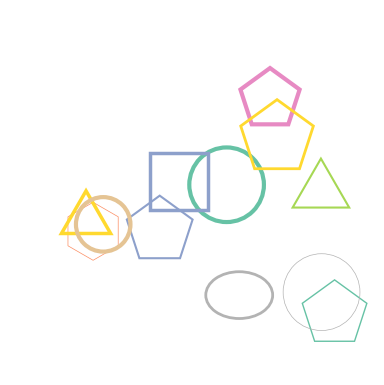[{"shape": "pentagon", "thickness": 1, "radius": 0.44, "center": [0.869, 0.185]}, {"shape": "circle", "thickness": 3, "radius": 0.48, "center": [0.589, 0.52]}, {"shape": "hexagon", "thickness": 0.5, "radius": 0.38, "center": [0.242, 0.399]}, {"shape": "pentagon", "thickness": 1.5, "radius": 0.45, "center": [0.415, 0.402]}, {"shape": "square", "thickness": 2.5, "radius": 0.38, "center": [0.465, 0.528]}, {"shape": "pentagon", "thickness": 3, "radius": 0.4, "center": [0.701, 0.742]}, {"shape": "triangle", "thickness": 1.5, "radius": 0.42, "center": [0.834, 0.503]}, {"shape": "triangle", "thickness": 2.5, "radius": 0.37, "center": [0.223, 0.43]}, {"shape": "pentagon", "thickness": 2, "radius": 0.5, "center": [0.72, 0.642]}, {"shape": "circle", "thickness": 3, "radius": 0.35, "center": [0.268, 0.417]}, {"shape": "oval", "thickness": 2, "radius": 0.43, "center": [0.621, 0.233]}, {"shape": "circle", "thickness": 0.5, "radius": 0.5, "center": [0.835, 0.241]}]